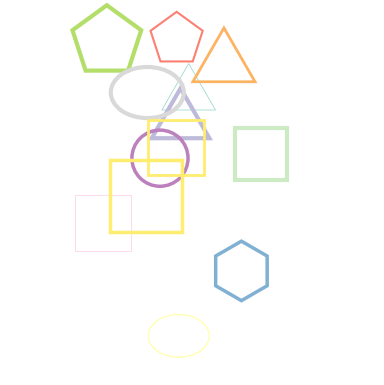[{"shape": "triangle", "thickness": 0.5, "radius": 0.4, "center": [0.49, 0.754]}, {"shape": "oval", "thickness": 1, "radius": 0.4, "center": [0.464, 0.128]}, {"shape": "triangle", "thickness": 3, "radius": 0.43, "center": [0.469, 0.684]}, {"shape": "pentagon", "thickness": 1.5, "radius": 0.36, "center": [0.459, 0.898]}, {"shape": "hexagon", "thickness": 2.5, "radius": 0.39, "center": [0.627, 0.296]}, {"shape": "triangle", "thickness": 2, "radius": 0.47, "center": [0.582, 0.834]}, {"shape": "pentagon", "thickness": 3, "radius": 0.47, "center": [0.278, 0.893]}, {"shape": "square", "thickness": 0.5, "radius": 0.36, "center": [0.268, 0.42]}, {"shape": "oval", "thickness": 3, "radius": 0.47, "center": [0.383, 0.76]}, {"shape": "circle", "thickness": 2.5, "radius": 0.36, "center": [0.415, 0.589]}, {"shape": "square", "thickness": 3, "radius": 0.34, "center": [0.679, 0.6]}, {"shape": "square", "thickness": 2.5, "radius": 0.47, "center": [0.379, 0.491]}, {"shape": "square", "thickness": 2, "radius": 0.36, "center": [0.456, 0.617]}]